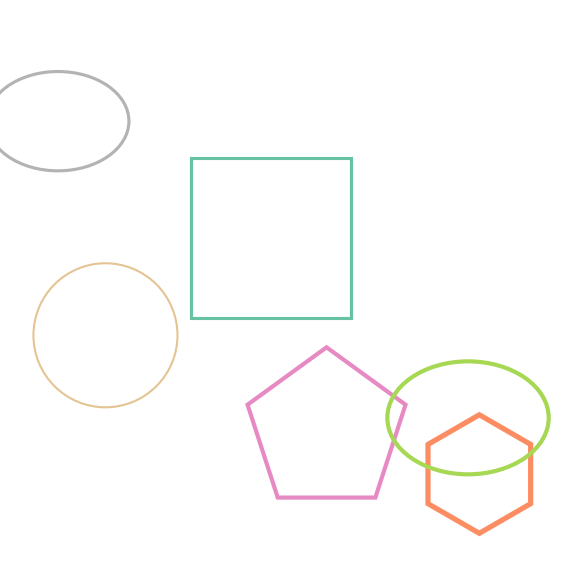[{"shape": "square", "thickness": 1.5, "radius": 0.69, "center": [0.47, 0.587]}, {"shape": "hexagon", "thickness": 2.5, "radius": 0.51, "center": [0.83, 0.178]}, {"shape": "pentagon", "thickness": 2, "radius": 0.72, "center": [0.565, 0.254]}, {"shape": "oval", "thickness": 2, "radius": 0.7, "center": [0.81, 0.276]}, {"shape": "circle", "thickness": 1, "radius": 0.62, "center": [0.183, 0.419]}, {"shape": "oval", "thickness": 1.5, "radius": 0.61, "center": [0.1, 0.789]}]